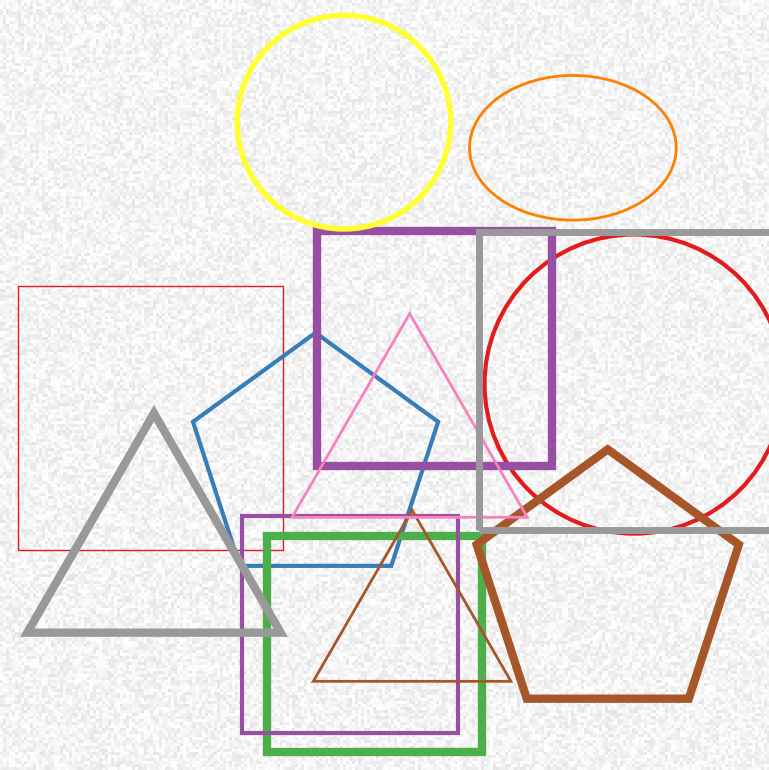[{"shape": "square", "thickness": 0.5, "radius": 0.86, "center": [0.196, 0.457]}, {"shape": "circle", "thickness": 1.5, "radius": 0.97, "center": [0.824, 0.501]}, {"shape": "pentagon", "thickness": 1.5, "radius": 0.84, "center": [0.41, 0.401]}, {"shape": "square", "thickness": 3, "radius": 0.7, "center": [0.486, 0.164]}, {"shape": "square", "thickness": 1.5, "radius": 0.7, "center": [0.454, 0.189]}, {"shape": "square", "thickness": 3, "radius": 0.76, "center": [0.564, 0.548]}, {"shape": "oval", "thickness": 1, "radius": 0.67, "center": [0.744, 0.808]}, {"shape": "circle", "thickness": 2, "radius": 0.69, "center": [0.447, 0.841]}, {"shape": "triangle", "thickness": 1, "radius": 0.74, "center": [0.535, 0.189]}, {"shape": "pentagon", "thickness": 3, "radius": 0.89, "center": [0.789, 0.237]}, {"shape": "triangle", "thickness": 1, "radius": 0.88, "center": [0.532, 0.416]}, {"shape": "square", "thickness": 2.5, "radius": 0.97, "center": [0.815, 0.505]}, {"shape": "triangle", "thickness": 3, "radius": 0.95, "center": [0.2, 0.273]}]